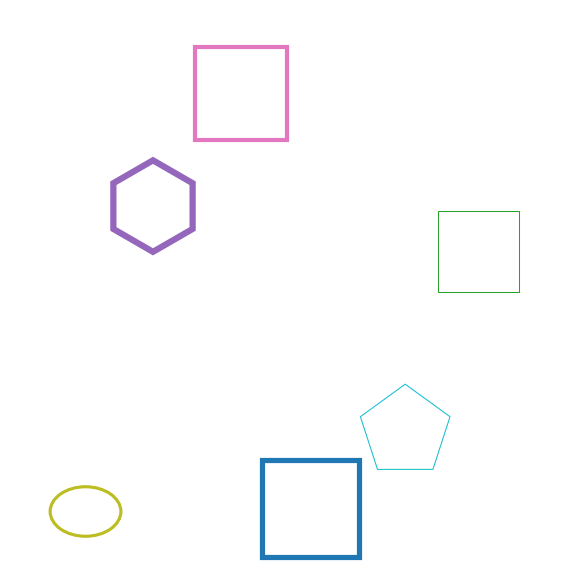[{"shape": "square", "thickness": 2.5, "radius": 0.42, "center": [0.537, 0.119]}, {"shape": "square", "thickness": 0.5, "radius": 0.35, "center": [0.828, 0.563]}, {"shape": "hexagon", "thickness": 3, "radius": 0.4, "center": [0.265, 0.642]}, {"shape": "square", "thickness": 2, "radius": 0.4, "center": [0.417, 0.837]}, {"shape": "oval", "thickness": 1.5, "radius": 0.31, "center": [0.148, 0.113]}, {"shape": "pentagon", "thickness": 0.5, "radius": 0.41, "center": [0.702, 0.252]}]